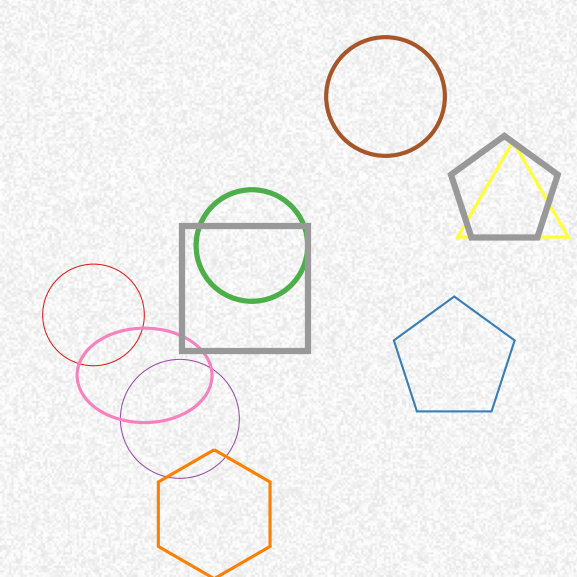[{"shape": "circle", "thickness": 0.5, "radius": 0.44, "center": [0.162, 0.454]}, {"shape": "pentagon", "thickness": 1, "radius": 0.55, "center": [0.787, 0.376]}, {"shape": "circle", "thickness": 2.5, "radius": 0.48, "center": [0.436, 0.574]}, {"shape": "circle", "thickness": 0.5, "radius": 0.52, "center": [0.311, 0.274]}, {"shape": "hexagon", "thickness": 1.5, "radius": 0.56, "center": [0.371, 0.109]}, {"shape": "triangle", "thickness": 1.5, "radius": 0.55, "center": [0.888, 0.644]}, {"shape": "circle", "thickness": 2, "radius": 0.51, "center": [0.668, 0.832]}, {"shape": "oval", "thickness": 1.5, "radius": 0.58, "center": [0.25, 0.349]}, {"shape": "pentagon", "thickness": 3, "radius": 0.49, "center": [0.873, 0.667]}, {"shape": "square", "thickness": 3, "radius": 0.54, "center": [0.424, 0.499]}]